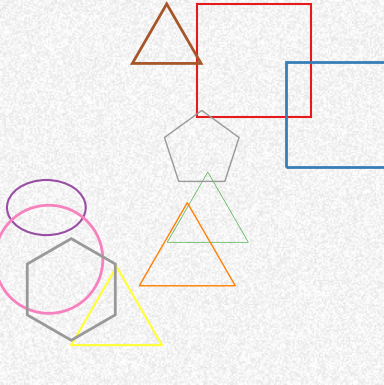[{"shape": "square", "thickness": 1.5, "radius": 0.74, "center": [0.66, 0.843]}, {"shape": "square", "thickness": 2, "radius": 0.68, "center": [0.88, 0.702]}, {"shape": "triangle", "thickness": 0.5, "radius": 0.61, "center": [0.54, 0.432]}, {"shape": "oval", "thickness": 1.5, "radius": 0.51, "center": [0.12, 0.461]}, {"shape": "triangle", "thickness": 1, "radius": 0.72, "center": [0.487, 0.33]}, {"shape": "triangle", "thickness": 1.5, "radius": 0.68, "center": [0.303, 0.172]}, {"shape": "triangle", "thickness": 2, "radius": 0.52, "center": [0.433, 0.887]}, {"shape": "circle", "thickness": 2, "radius": 0.7, "center": [0.127, 0.327]}, {"shape": "pentagon", "thickness": 1, "radius": 0.51, "center": [0.524, 0.611]}, {"shape": "hexagon", "thickness": 2, "radius": 0.66, "center": [0.185, 0.248]}]